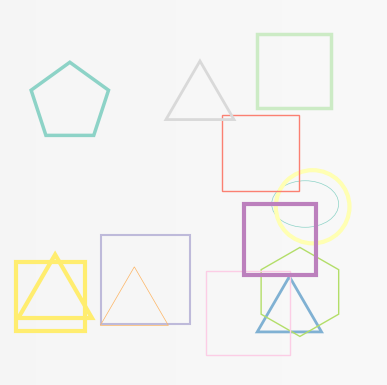[{"shape": "oval", "thickness": 0.5, "radius": 0.43, "center": [0.788, 0.47]}, {"shape": "pentagon", "thickness": 2.5, "radius": 0.53, "center": [0.18, 0.733]}, {"shape": "circle", "thickness": 3, "radius": 0.48, "center": [0.807, 0.463]}, {"shape": "square", "thickness": 1.5, "radius": 0.58, "center": [0.375, 0.274]}, {"shape": "square", "thickness": 1, "radius": 0.5, "center": [0.673, 0.602]}, {"shape": "triangle", "thickness": 2, "radius": 0.48, "center": [0.747, 0.186]}, {"shape": "triangle", "thickness": 0.5, "radius": 0.51, "center": [0.347, 0.205]}, {"shape": "hexagon", "thickness": 1, "radius": 0.58, "center": [0.774, 0.242]}, {"shape": "square", "thickness": 1, "radius": 0.55, "center": [0.64, 0.187]}, {"shape": "triangle", "thickness": 2, "radius": 0.51, "center": [0.516, 0.74]}, {"shape": "square", "thickness": 3, "radius": 0.46, "center": [0.723, 0.379]}, {"shape": "square", "thickness": 2.5, "radius": 0.48, "center": [0.759, 0.816]}, {"shape": "triangle", "thickness": 3, "radius": 0.55, "center": [0.142, 0.229]}, {"shape": "square", "thickness": 3, "radius": 0.45, "center": [0.131, 0.231]}]